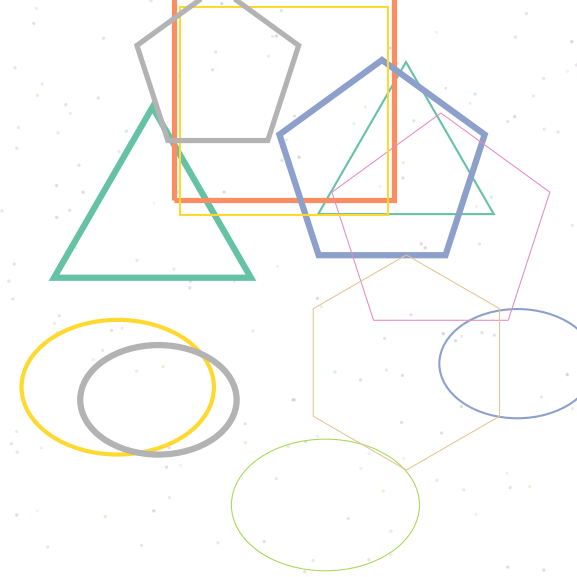[{"shape": "triangle", "thickness": 1, "radius": 0.88, "center": [0.703, 0.716]}, {"shape": "triangle", "thickness": 3, "radius": 0.98, "center": [0.264, 0.617]}, {"shape": "square", "thickness": 2.5, "radius": 0.95, "center": [0.491, 0.843]}, {"shape": "oval", "thickness": 1, "radius": 0.68, "center": [0.896, 0.369]}, {"shape": "pentagon", "thickness": 3, "radius": 0.93, "center": [0.662, 0.708]}, {"shape": "pentagon", "thickness": 0.5, "radius": 0.99, "center": [0.763, 0.605]}, {"shape": "oval", "thickness": 0.5, "radius": 0.81, "center": [0.564, 0.125]}, {"shape": "oval", "thickness": 2, "radius": 0.83, "center": [0.204, 0.329]}, {"shape": "square", "thickness": 1, "radius": 0.9, "center": [0.492, 0.807]}, {"shape": "hexagon", "thickness": 0.5, "radius": 0.93, "center": [0.704, 0.371]}, {"shape": "pentagon", "thickness": 2.5, "radius": 0.74, "center": [0.377, 0.875]}, {"shape": "oval", "thickness": 3, "radius": 0.68, "center": [0.274, 0.307]}]